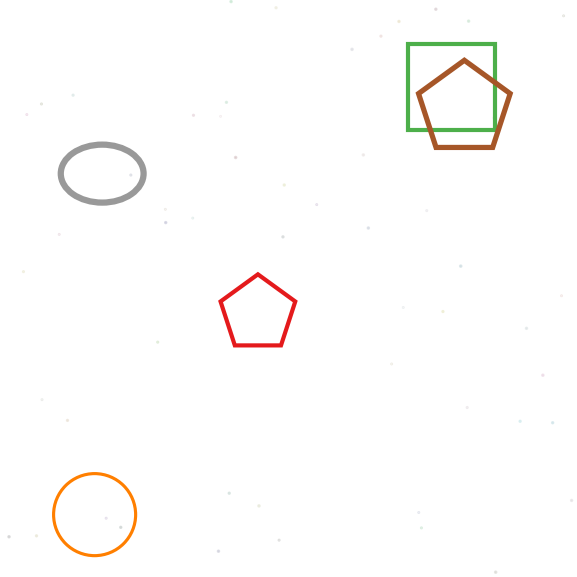[{"shape": "pentagon", "thickness": 2, "radius": 0.34, "center": [0.447, 0.456]}, {"shape": "square", "thickness": 2, "radius": 0.38, "center": [0.781, 0.849]}, {"shape": "circle", "thickness": 1.5, "radius": 0.36, "center": [0.164, 0.108]}, {"shape": "pentagon", "thickness": 2.5, "radius": 0.42, "center": [0.804, 0.811]}, {"shape": "oval", "thickness": 3, "radius": 0.36, "center": [0.177, 0.699]}]